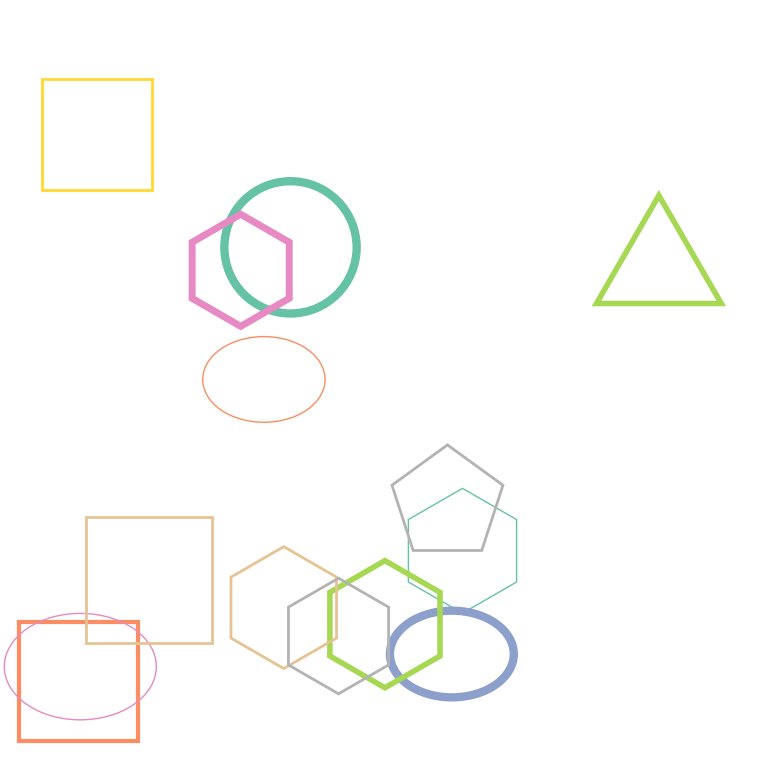[{"shape": "hexagon", "thickness": 0.5, "radius": 0.41, "center": [0.601, 0.285]}, {"shape": "circle", "thickness": 3, "radius": 0.43, "center": [0.377, 0.679]}, {"shape": "oval", "thickness": 0.5, "radius": 0.4, "center": [0.343, 0.507]}, {"shape": "square", "thickness": 1.5, "radius": 0.39, "center": [0.102, 0.115]}, {"shape": "oval", "thickness": 3, "radius": 0.4, "center": [0.587, 0.151]}, {"shape": "oval", "thickness": 0.5, "radius": 0.49, "center": [0.104, 0.134]}, {"shape": "hexagon", "thickness": 2.5, "radius": 0.36, "center": [0.313, 0.649]}, {"shape": "hexagon", "thickness": 2, "radius": 0.41, "center": [0.5, 0.189]}, {"shape": "triangle", "thickness": 2, "radius": 0.47, "center": [0.856, 0.653]}, {"shape": "square", "thickness": 1, "radius": 0.36, "center": [0.126, 0.825]}, {"shape": "square", "thickness": 1, "radius": 0.41, "center": [0.194, 0.247]}, {"shape": "hexagon", "thickness": 1, "radius": 0.4, "center": [0.368, 0.211]}, {"shape": "pentagon", "thickness": 1, "radius": 0.38, "center": [0.581, 0.346]}, {"shape": "hexagon", "thickness": 1, "radius": 0.38, "center": [0.44, 0.174]}]